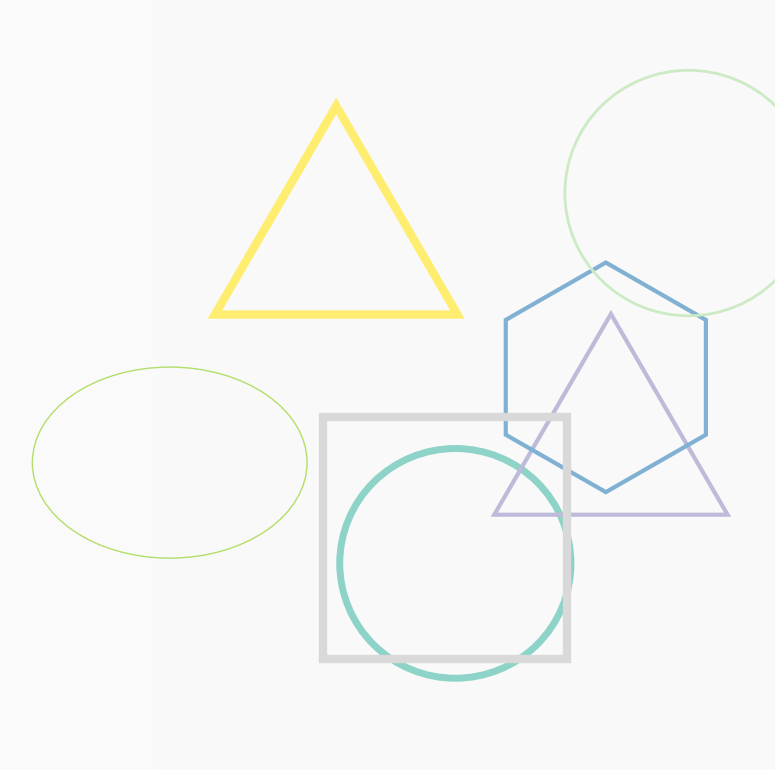[{"shape": "circle", "thickness": 2.5, "radius": 0.75, "center": [0.588, 0.268]}, {"shape": "triangle", "thickness": 1.5, "radius": 0.87, "center": [0.788, 0.418]}, {"shape": "hexagon", "thickness": 1.5, "radius": 0.75, "center": [0.782, 0.51]}, {"shape": "oval", "thickness": 0.5, "radius": 0.89, "center": [0.219, 0.399]}, {"shape": "square", "thickness": 3, "radius": 0.78, "center": [0.574, 0.302]}, {"shape": "circle", "thickness": 1, "radius": 0.8, "center": [0.888, 0.749]}, {"shape": "triangle", "thickness": 3, "radius": 0.9, "center": [0.434, 0.682]}]